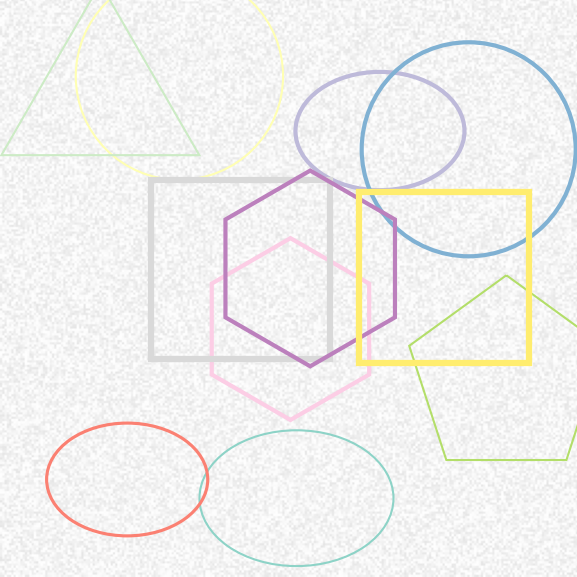[{"shape": "oval", "thickness": 1, "radius": 0.84, "center": [0.513, 0.136]}, {"shape": "circle", "thickness": 1, "radius": 0.9, "center": [0.311, 0.867]}, {"shape": "oval", "thickness": 2, "radius": 0.73, "center": [0.658, 0.772]}, {"shape": "oval", "thickness": 1.5, "radius": 0.7, "center": [0.22, 0.169]}, {"shape": "circle", "thickness": 2, "radius": 0.93, "center": [0.812, 0.741]}, {"shape": "pentagon", "thickness": 1, "radius": 0.88, "center": [0.877, 0.346]}, {"shape": "hexagon", "thickness": 2, "radius": 0.79, "center": [0.503, 0.429]}, {"shape": "square", "thickness": 3, "radius": 0.77, "center": [0.416, 0.532]}, {"shape": "hexagon", "thickness": 2, "radius": 0.85, "center": [0.537, 0.534]}, {"shape": "triangle", "thickness": 1, "radius": 0.99, "center": [0.174, 0.829]}, {"shape": "square", "thickness": 3, "radius": 0.74, "center": [0.768, 0.519]}]